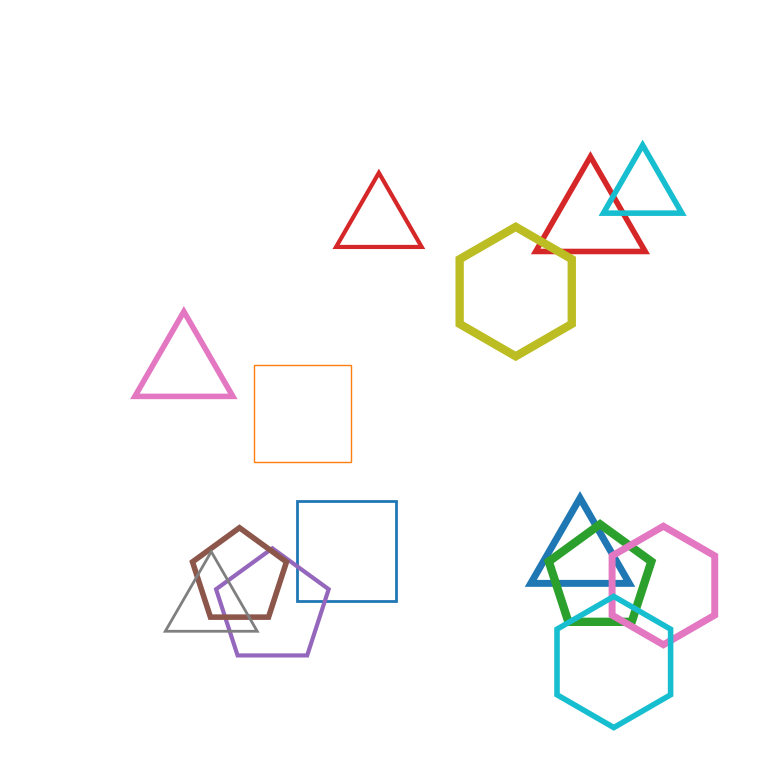[{"shape": "triangle", "thickness": 2.5, "radius": 0.37, "center": [0.753, 0.279]}, {"shape": "square", "thickness": 1, "radius": 0.32, "center": [0.45, 0.284]}, {"shape": "square", "thickness": 0.5, "radius": 0.32, "center": [0.393, 0.463]}, {"shape": "pentagon", "thickness": 3, "radius": 0.35, "center": [0.779, 0.249]}, {"shape": "triangle", "thickness": 2, "radius": 0.41, "center": [0.767, 0.714]}, {"shape": "triangle", "thickness": 1.5, "radius": 0.32, "center": [0.492, 0.711]}, {"shape": "pentagon", "thickness": 1.5, "radius": 0.38, "center": [0.354, 0.211]}, {"shape": "pentagon", "thickness": 2, "radius": 0.32, "center": [0.311, 0.25]}, {"shape": "triangle", "thickness": 2, "radius": 0.37, "center": [0.239, 0.522]}, {"shape": "hexagon", "thickness": 2.5, "radius": 0.38, "center": [0.862, 0.24]}, {"shape": "triangle", "thickness": 1, "radius": 0.34, "center": [0.274, 0.215]}, {"shape": "hexagon", "thickness": 3, "radius": 0.42, "center": [0.67, 0.621]}, {"shape": "hexagon", "thickness": 2, "radius": 0.43, "center": [0.797, 0.14]}, {"shape": "triangle", "thickness": 2, "radius": 0.29, "center": [0.835, 0.753]}]